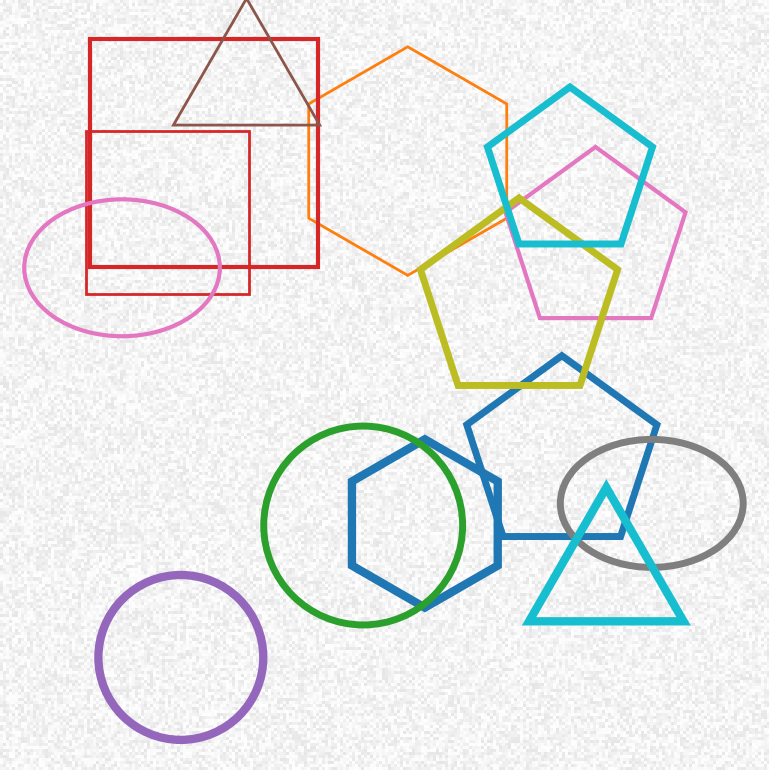[{"shape": "hexagon", "thickness": 3, "radius": 0.55, "center": [0.552, 0.32]}, {"shape": "pentagon", "thickness": 2.5, "radius": 0.65, "center": [0.73, 0.408]}, {"shape": "hexagon", "thickness": 1, "radius": 0.74, "center": [0.53, 0.791]}, {"shape": "circle", "thickness": 2.5, "radius": 0.65, "center": [0.472, 0.318]}, {"shape": "square", "thickness": 1, "radius": 0.53, "center": [0.218, 0.725]}, {"shape": "square", "thickness": 1.5, "radius": 0.74, "center": [0.265, 0.801]}, {"shape": "circle", "thickness": 3, "radius": 0.54, "center": [0.235, 0.146]}, {"shape": "triangle", "thickness": 1, "radius": 0.55, "center": [0.32, 0.892]}, {"shape": "oval", "thickness": 1.5, "radius": 0.64, "center": [0.159, 0.652]}, {"shape": "pentagon", "thickness": 1.5, "radius": 0.61, "center": [0.773, 0.686]}, {"shape": "oval", "thickness": 2.5, "radius": 0.59, "center": [0.846, 0.346]}, {"shape": "pentagon", "thickness": 2.5, "radius": 0.67, "center": [0.674, 0.608]}, {"shape": "pentagon", "thickness": 2.5, "radius": 0.56, "center": [0.74, 0.774]}, {"shape": "triangle", "thickness": 3, "radius": 0.58, "center": [0.787, 0.251]}]